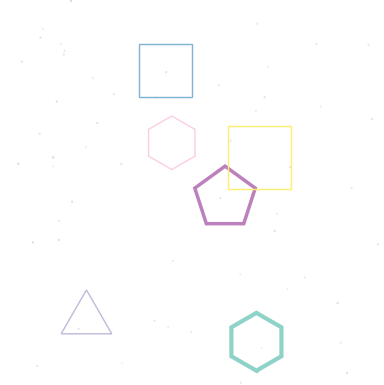[{"shape": "hexagon", "thickness": 3, "radius": 0.38, "center": [0.666, 0.112]}, {"shape": "triangle", "thickness": 1, "radius": 0.38, "center": [0.225, 0.171]}, {"shape": "square", "thickness": 1, "radius": 0.35, "center": [0.429, 0.816]}, {"shape": "hexagon", "thickness": 1, "radius": 0.35, "center": [0.446, 0.629]}, {"shape": "pentagon", "thickness": 2.5, "radius": 0.41, "center": [0.585, 0.486]}, {"shape": "square", "thickness": 1, "radius": 0.41, "center": [0.673, 0.591]}]